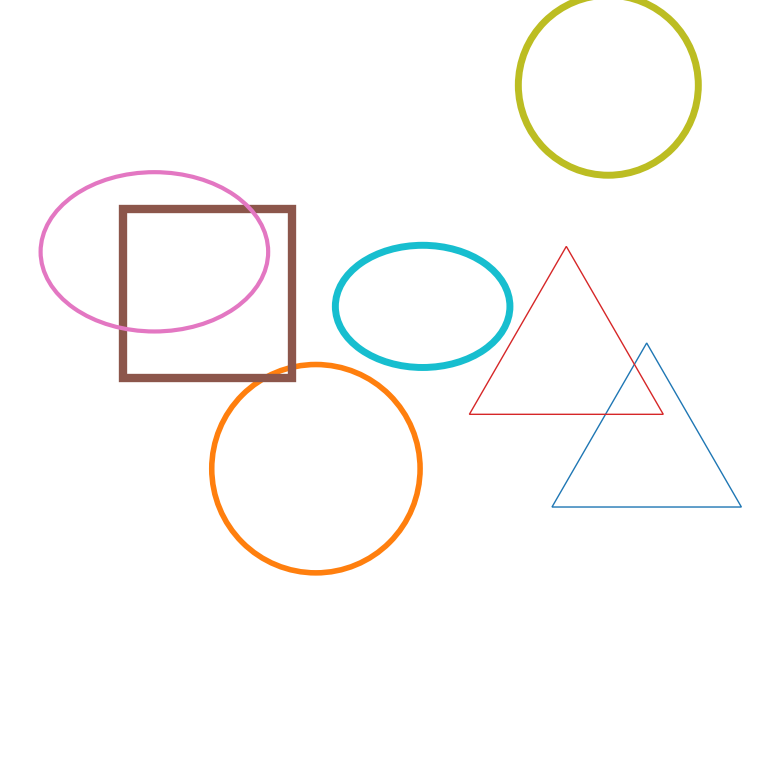[{"shape": "triangle", "thickness": 0.5, "radius": 0.71, "center": [0.84, 0.413]}, {"shape": "circle", "thickness": 2, "radius": 0.68, "center": [0.41, 0.391]}, {"shape": "triangle", "thickness": 0.5, "radius": 0.73, "center": [0.735, 0.535]}, {"shape": "square", "thickness": 3, "radius": 0.55, "center": [0.27, 0.619]}, {"shape": "oval", "thickness": 1.5, "radius": 0.74, "center": [0.201, 0.673]}, {"shape": "circle", "thickness": 2.5, "radius": 0.58, "center": [0.79, 0.889]}, {"shape": "oval", "thickness": 2.5, "radius": 0.57, "center": [0.549, 0.602]}]